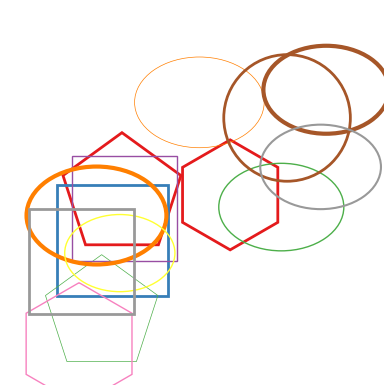[{"shape": "hexagon", "thickness": 2, "radius": 0.71, "center": [0.598, 0.494]}, {"shape": "pentagon", "thickness": 2, "radius": 0.81, "center": [0.317, 0.494]}, {"shape": "square", "thickness": 2, "radius": 0.72, "center": [0.291, 0.376]}, {"shape": "pentagon", "thickness": 0.5, "radius": 0.77, "center": [0.264, 0.185]}, {"shape": "oval", "thickness": 1, "radius": 0.81, "center": [0.731, 0.462]}, {"shape": "square", "thickness": 1, "radius": 0.68, "center": [0.324, 0.458]}, {"shape": "oval", "thickness": 3, "radius": 0.91, "center": [0.251, 0.44]}, {"shape": "oval", "thickness": 0.5, "radius": 0.84, "center": [0.518, 0.734]}, {"shape": "oval", "thickness": 1, "radius": 0.72, "center": [0.311, 0.343]}, {"shape": "oval", "thickness": 3, "radius": 0.82, "center": [0.847, 0.767]}, {"shape": "circle", "thickness": 2, "radius": 0.82, "center": [0.746, 0.694]}, {"shape": "hexagon", "thickness": 1, "radius": 0.79, "center": [0.205, 0.107]}, {"shape": "square", "thickness": 2, "radius": 0.68, "center": [0.212, 0.321]}, {"shape": "oval", "thickness": 1.5, "radius": 0.78, "center": [0.833, 0.566]}]